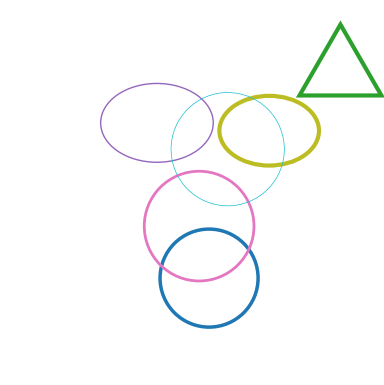[{"shape": "circle", "thickness": 2.5, "radius": 0.64, "center": [0.543, 0.278]}, {"shape": "triangle", "thickness": 3, "radius": 0.61, "center": [0.884, 0.813]}, {"shape": "oval", "thickness": 1, "radius": 0.73, "center": [0.408, 0.681]}, {"shape": "circle", "thickness": 2, "radius": 0.71, "center": [0.517, 0.413]}, {"shape": "oval", "thickness": 3, "radius": 0.65, "center": [0.699, 0.661]}, {"shape": "circle", "thickness": 0.5, "radius": 0.74, "center": [0.591, 0.613]}]